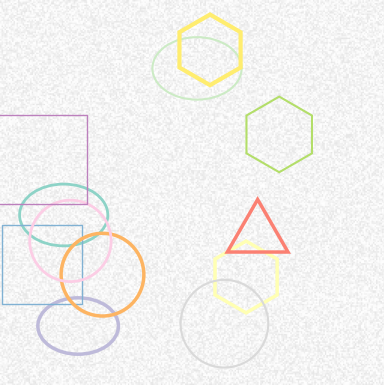[{"shape": "oval", "thickness": 2, "radius": 0.57, "center": [0.165, 0.442]}, {"shape": "hexagon", "thickness": 2.5, "radius": 0.47, "center": [0.639, 0.281]}, {"shape": "oval", "thickness": 2.5, "radius": 0.52, "center": [0.203, 0.153]}, {"shape": "triangle", "thickness": 2.5, "radius": 0.45, "center": [0.669, 0.391]}, {"shape": "square", "thickness": 1, "radius": 0.52, "center": [0.109, 0.313]}, {"shape": "circle", "thickness": 2.5, "radius": 0.54, "center": [0.266, 0.287]}, {"shape": "hexagon", "thickness": 1.5, "radius": 0.49, "center": [0.725, 0.651]}, {"shape": "circle", "thickness": 2, "radius": 0.53, "center": [0.183, 0.374]}, {"shape": "circle", "thickness": 1.5, "radius": 0.57, "center": [0.583, 0.159]}, {"shape": "square", "thickness": 1, "radius": 0.58, "center": [0.112, 0.586]}, {"shape": "oval", "thickness": 1.5, "radius": 0.58, "center": [0.512, 0.822]}, {"shape": "hexagon", "thickness": 3, "radius": 0.46, "center": [0.546, 0.871]}]